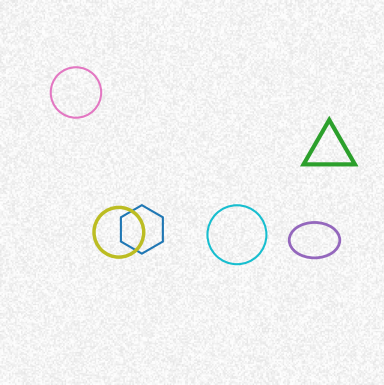[{"shape": "hexagon", "thickness": 1.5, "radius": 0.31, "center": [0.369, 0.404]}, {"shape": "triangle", "thickness": 3, "radius": 0.39, "center": [0.855, 0.612]}, {"shape": "oval", "thickness": 2, "radius": 0.33, "center": [0.817, 0.376]}, {"shape": "circle", "thickness": 1.5, "radius": 0.33, "center": [0.197, 0.76]}, {"shape": "circle", "thickness": 2.5, "radius": 0.32, "center": [0.309, 0.397]}, {"shape": "circle", "thickness": 1.5, "radius": 0.38, "center": [0.615, 0.39]}]